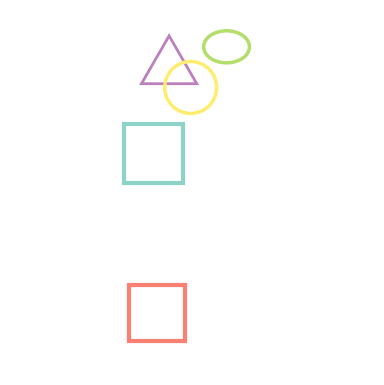[{"shape": "square", "thickness": 3, "radius": 0.39, "center": [0.399, 0.601]}, {"shape": "square", "thickness": 3, "radius": 0.37, "center": [0.408, 0.186]}, {"shape": "oval", "thickness": 2.5, "radius": 0.3, "center": [0.588, 0.878]}, {"shape": "triangle", "thickness": 2, "radius": 0.41, "center": [0.439, 0.824]}, {"shape": "circle", "thickness": 2.5, "radius": 0.34, "center": [0.495, 0.773]}]